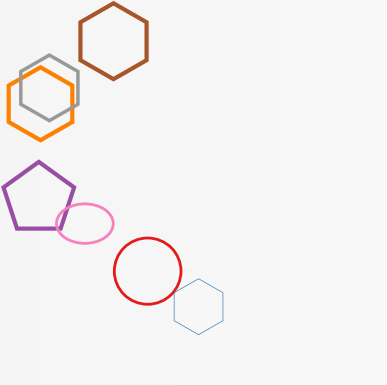[{"shape": "circle", "thickness": 2, "radius": 0.43, "center": [0.381, 0.296]}, {"shape": "hexagon", "thickness": 0.5, "radius": 0.36, "center": [0.512, 0.203]}, {"shape": "pentagon", "thickness": 3, "radius": 0.48, "center": [0.1, 0.484]}, {"shape": "hexagon", "thickness": 3, "radius": 0.47, "center": [0.105, 0.73]}, {"shape": "hexagon", "thickness": 3, "radius": 0.49, "center": [0.293, 0.893]}, {"shape": "oval", "thickness": 2, "radius": 0.37, "center": [0.219, 0.419]}, {"shape": "hexagon", "thickness": 2.5, "radius": 0.43, "center": [0.127, 0.772]}]